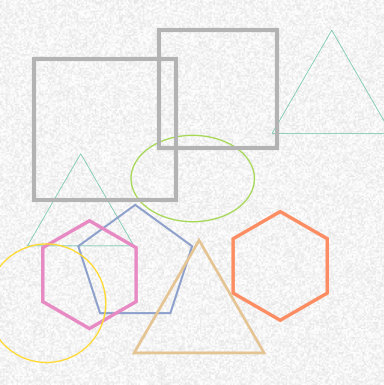[{"shape": "triangle", "thickness": 0.5, "radius": 0.89, "center": [0.862, 0.743]}, {"shape": "triangle", "thickness": 0.5, "radius": 0.8, "center": [0.21, 0.441]}, {"shape": "hexagon", "thickness": 2.5, "radius": 0.71, "center": [0.728, 0.309]}, {"shape": "pentagon", "thickness": 1.5, "radius": 0.78, "center": [0.351, 0.312]}, {"shape": "hexagon", "thickness": 2.5, "radius": 0.7, "center": [0.232, 0.287]}, {"shape": "oval", "thickness": 1, "radius": 0.8, "center": [0.501, 0.536]}, {"shape": "circle", "thickness": 1, "radius": 0.77, "center": [0.121, 0.212]}, {"shape": "triangle", "thickness": 2, "radius": 0.97, "center": [0.517, 0.181]}, {"shape": "square", "thickness": 3, "radius": 0.76, "center": [0.565, 0.77]}, {"shape": "square", "thickness": 3, "radius": 0.92, "center": [0.272, 0.664]}]